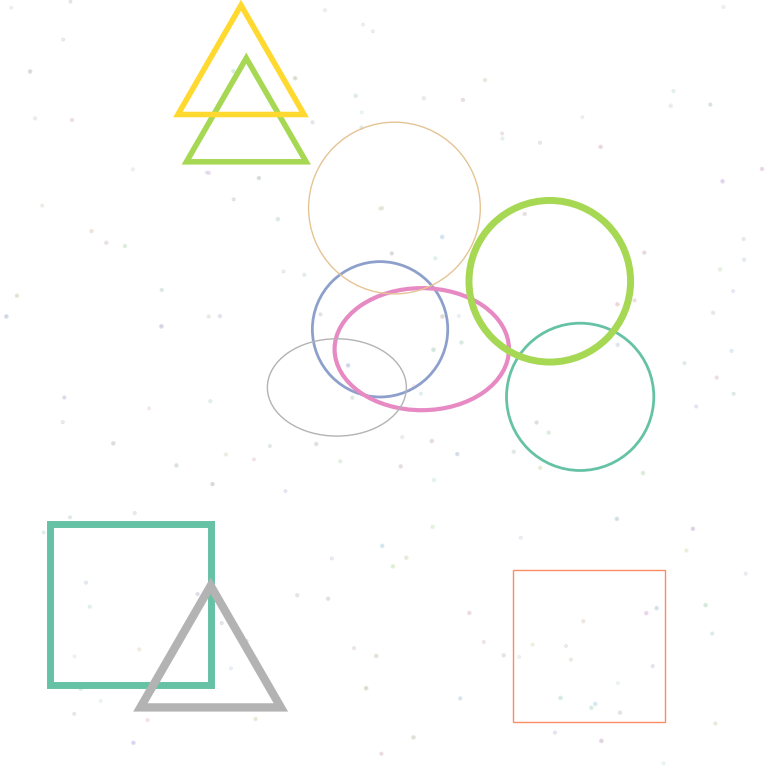[{"shape": "square", "thickness": 2.5, "radius": 0.52, "center": [0.169, 0.215]}, {"shape": "circle", "thickness": 1, "radius": 0.48, "center": [0.753, 0.485]}, {"shape": "square", "thickness": 0.5, "radius": 0.49, "center": [0.765, 0.161]}, {"shape": "circle", "thickness": 1, "radius": 0.44, "center": [0.494, 0.572]}, {"shape": "oval", "thickness": 1.5, "radius": 0.57, "center": [0.548, 0.547]}, {"shape": "triangle", "thickness": 2, "radius": 0.45, "center": [0.32, 0.835]}, {"shape": "circle", "thickness": 2.5, "radius": 0.52, "center": [0.714, 0.635]}, {"shape": "triangle", "thickness": 2, "radius": 0.47, "center": [0.313, 0.899]}, {"shape": "circle", "thickness": 0.5, "radius": 0.56, "center": [0.512, 0.73]}, {"shape": "oval", "thickness": 0.5, "radius": 0.45, "center": [0.438, 0.497]}, {"shape": "triangle", "thickness": 3, "radius": 0.53, "center": [0.274, 0.134]}]